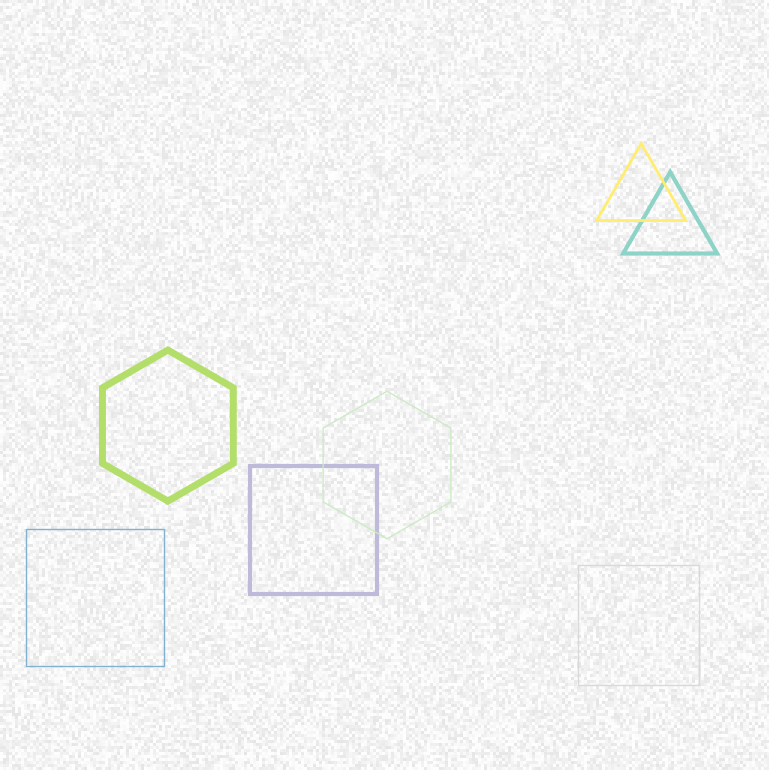[{"shape": "triangle", "thickness": 1.5, "radius": 0.35, "center": [0.87, 0.706]}, {"shape": "square", "thickness": 1.5, "radius": 0.42, "center": [0.407, 0.312]}, {"shape": "square", "thickness": 0.5, "radius": 0.45, "center": [0.123, 0.224]}, {"shape": "hexagon", "thickness": 2.5, "radius": 0.49, "center": [0.218, 0.447]}, {"shape": "square", "thickness": 0.5, "radius": 0.39, "center": [0.829, 0.188]}, {"shape": "hexagon", "thickness": 0.5, "radius": 0.48, "center": [0.503, 0.396]}, {"shape": "triangle", "thickness": 1, "radius": 0.33, "center": [0.833, 0.747]}]